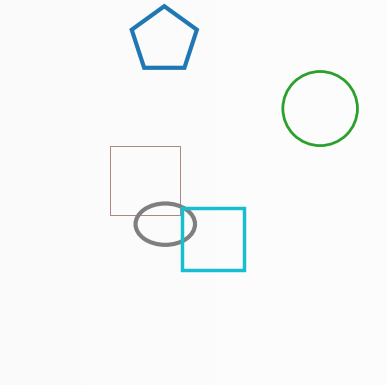[{"shape": "pentagon", "thickness": 3, "radius": 0.44, "center": [0.424, 0.895]}, {"shape": "circle", "thickness": 2, "radius": 0.48, "center": [0.826, 0.718]}, {"shape": "square", "thickness": 0.5, "radius": 0.45, "center": [0.375, 0.531]}, {"shape": "oval", "thickness": 3, "radius": 0.38, "center": [0.427, 0.418]}, {"shape": "square", "thickness": 2.5, "radius": 0.4, "center": [0.549, 0.38]}]